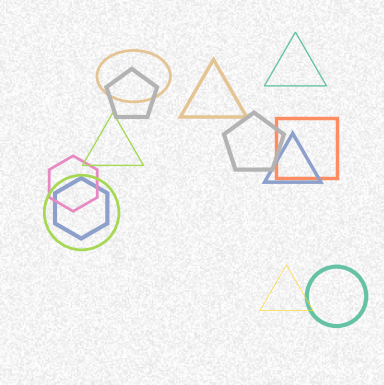[{"shape": "triangle", "thickness": 1, "radius": 0.47, "center": [0.767, 0.824]}, {"shape": "circle", "thickness": 3, "radius": 0.39, "center": [0.874, 0.23]}, {"shape": "square", "thickness": 2.5, "radius": 0.39, "center": [0.796, 0.616]}, {"shape": "triangle", "thickness": 2.5, "radius": 0.42, "center": [0.76, 0.569]}, {"shape": "hexagon", "thickness": 3, "radius": 0.39, "center": [0.211, 0.459]}, {"shape": "hexagon", "thickness": 2, "radius": 0.36, "center": [0.19, 0.523]}, {"shape": "triangle", "thickness": 1, "radius": 0.46, "center": [0.293, 0.616]}, {"shape": "circle", "thickness": 2, "radius": 0.48, "center": [0.212, 0.448]}, {"shape": "triangle", "thickness": 0.5, "radius": 0.4, "center": [0.744, 0.233]}, {"shape": "oval", "thickness": 2, "radius": 0.48, "center": [0.347, 0.802]}, {"shape": "triangle", "thickness": 2.5, "radius": 0.5, "center": [0.555, 0.746]}, {"shape": "pentagon", "thickness": 3, "radius": 0.35, "center": [0.342, 0.752]}, {"shape": "pentagon", "thickness": 3, "radius": 0.41, "center": [0.66, 0.626]}]